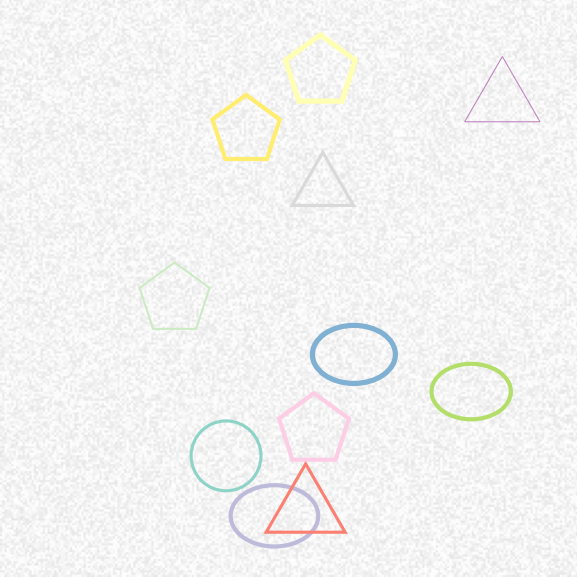[{"shape": "circle", "thickness": 1.5, "radius": 0.3, "center": [0.391, 0.21]}, {"shape": "pentagon", "thickness": 2.5, "radius": 0.32, "center": [0.555, 0.875]}, {"shape": "oval", "thickness": 2, "radius": 0.38, "center": [0.475, 0.106]}, {"shape": "triangle", "thickness": 1.5, "radius": 0.39, "center": [0.529, 0.117]}, {"shape": "oval", "thickness": 2.5, "radius": 0.36, "center": [0.613, 0.385]}, {"shape": "oval", "thickness": 2, "radius": 0.34, "center": [0.816, 0.321]}, {"shape": "pentagon", "thickness": 2, "radius": 0.32, "center": [0.544, 0.255]}, {"shape": "triangle", "thickness": 1.5, "radius": 0.31, "center": [0.559, 0.674]}, {"shape": "triangle", "thickness": 0.5, "radius": 0.38, "center": [0.87, 0.826]}, {"shape": "pentagon", "thickness": 1, "radius": 0.32, "center": [0.302, 0.481]}, {"shape": "pentagon", "thickness": 2, "radius": 0.31, "center": [0.426, 0.773]}]